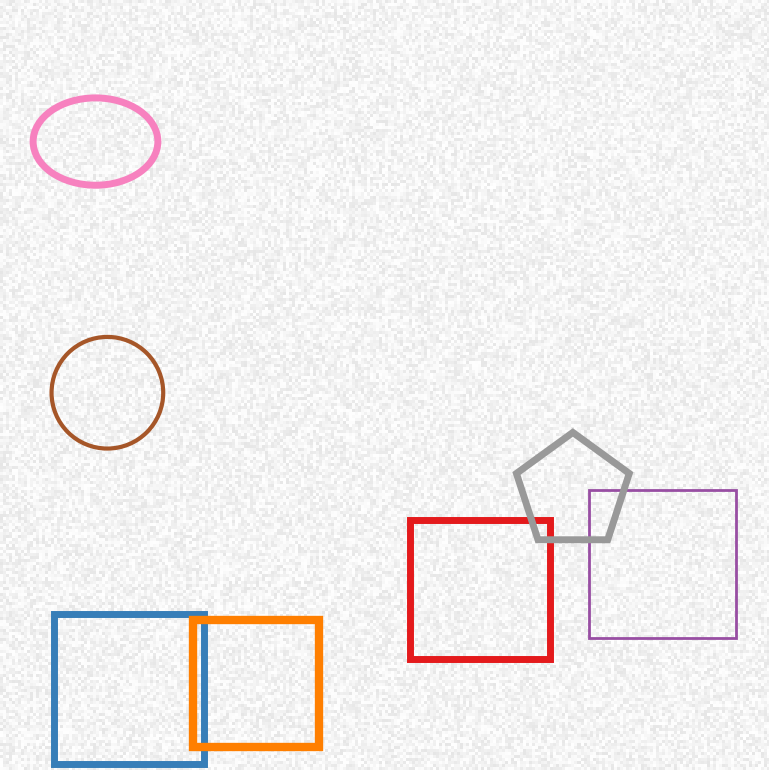[{"shape": "square", "thickness": 2.5, "radius": 0.45, "center": [0.623, 0.234]}, {"shape": "square", "thickness": 2.5, "radius": 0.49, "center": [0.167, 0.106]}, {"shape": "square", "thickness": 1, "radius": 0.48, "center": [0.86, 0.267]}, {"shape": "square", "thickness": 3, "radius": 0.41, "center": [0.333, 0.112]}, {"shape": "circle", "thickness": 1.5, "radius": 0.36, "center": [0.139, 0.49]}, {"shape": "oval", "thickness": 2.5, "radius": 0.41, "center": [0.124, 0.816]}, {"shape": "pentagon", "thickness": 2.5, "radius": 0.39, "center": [0.744, 0.361]}]